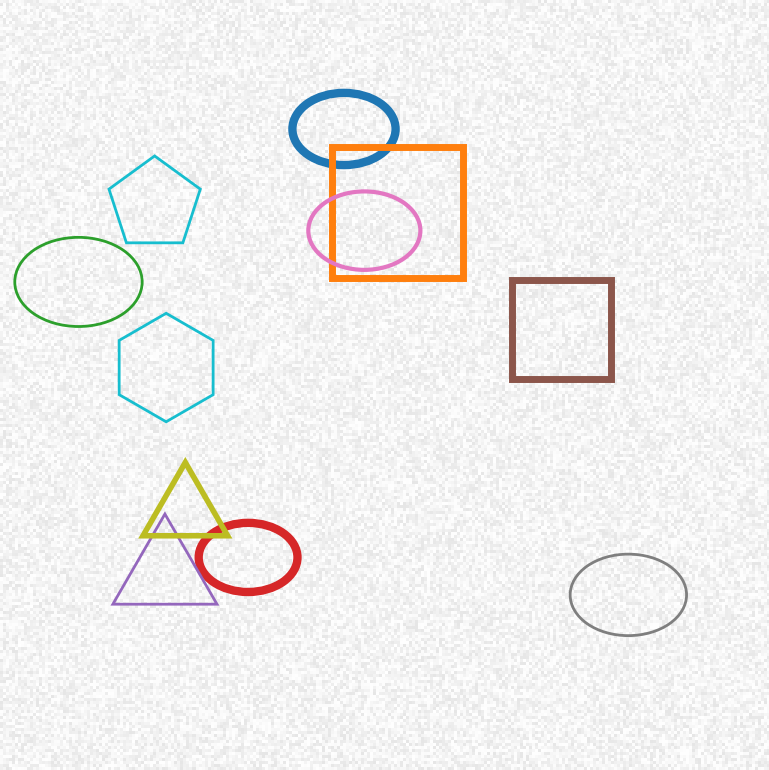[{"shape": "oval", "thickness": 3, "radius": 0.33, "center": [0.447, 0.832]}, {"shape": "square", "thickness": 2.5, "radius": 0.43, "center": [0.516, 0.724]}, {"shape": "oval", "thickness": 1, "radius": 0.41, "center": [0.102, 0.634]}, {"shape": "oval", "thickness": 3, "radius": 0.32, "center": [0.322, 0.276]}, {"shape": "triangle", "thickness": 1, "radius": 0.39, "center": [0.214, 0.254]}, {"shape": "square", "thickness": 2.5, "radius": 0.32, "center": [0.729, 0.573]}, {"shape": "oval", "thickness": 1.5, "radius": 0.36, "center": [0.473, 0.7]}, {"shape": "oval", "thickness": 1, "radius": 0.38, "center": [0.816, 0.227]}, {"shape": "triangle", "thickness": 2, "radius": 0.32, "center": [0.241, 0.336]}, {"shape": "pentagon", "thickness": 1, "radius": 0.31, "center": [0.201, 0.735]}, {"shape": "hexagon", "thickness": 1, "radius": 0.35, "center": [0.216, 0.523]}]